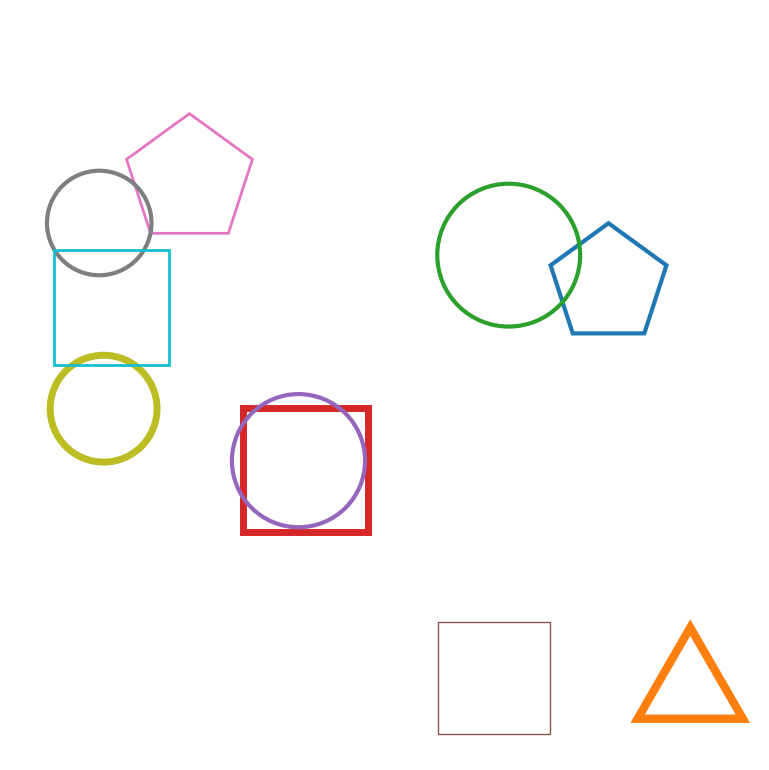[{"shape": "pentagon", "thickness": 1.5, "radius": 0.4, "center": [0.79, 0.631]}, {"shape": "triangle", "thickness": 3, "radius": 0.39, "center": [0.896, 0.106]}, {"shape": "circle", "thickness": 1.5, "radius": 0.46, "center": [0.661, 0.669]}, {"shape": "square", "thickness": 2.5, "radius": 0.4, "center": [0.396, 0.389]}, {"shape": "circle", "thickness": 1.5, "radius": 0.43, "center": [0.388, 0.402]}, {"shape": "square", "thickness": 0.5, "radius": 0.36, "center": [0.641, 0.119]}, {"shape": "pentagon", "thickness": 1, "radius": 0.43, "center": [0.246, 0.767]}, {"shape": "circle", "thickness": 1.5, "radius": 0.34, "center": [0.129, 0.71]}, {"shape": "circle", "thickness": 2.5, "radius": 0.35, "center": [0.135, 0.469]}, {"shape": "square", "thickness": 1, "radius": 0.38, "center": [0.145, 0.601]}]